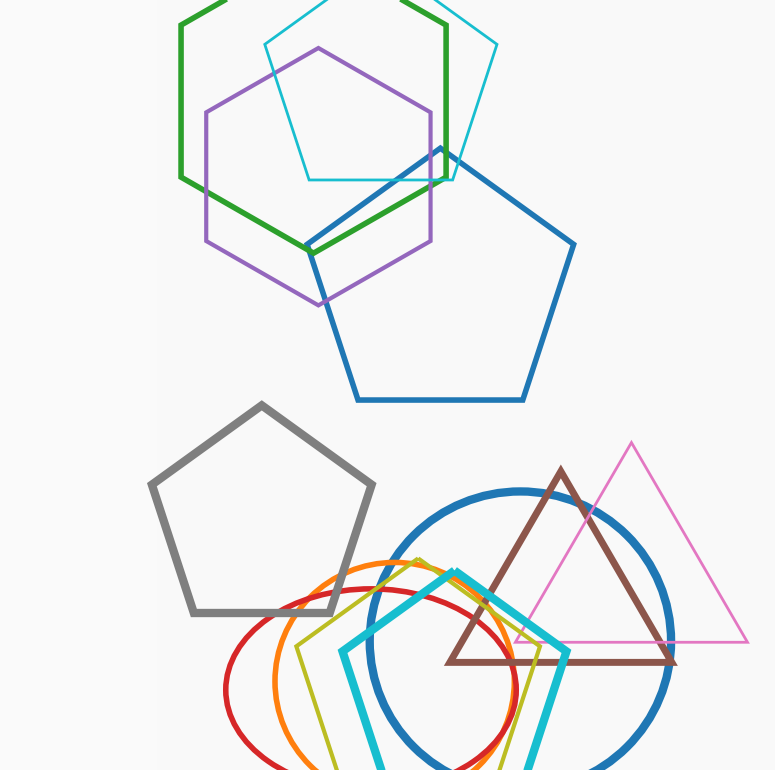[{"shape": "pentagon", "thickness": 2, "radius": 0.9, "center": [0.568, 0.627]}, {"shape": "circle", "thickness": 3, "radius": 0.97, "center": [0.671, 0.167]}, {"shape": "circle", "thickness": 2, "radius": 0.77, "center": [0.509, 0.115]}, {"shape": "hexagon", "thickness": 2, "radius": 0.99, "center": [0.405, 0.869]}, {"shape": "oval", "thickness": 2, "radius": 0.94, "center": [0.479, 0.104]}, {"shape": "hexagon", "thickness": 1.5, "radius": 0.84, "center": [0.411, 0.771]}, {"shape": "triangle", "thickness": 2.5, "radius": 0.83, "center": [0.724, 0.222]}, {"shape": "triangle", "thickness": 1, "radius": 0.86, "center": [0.815, 0.252]}, {"shape": "pentagon", "thickness": 3, "radius": 0.75, "center": [0.338, 0.324]}, {"shape": "pentagon", "thickness": 1.5, "radius": 0.83, "center": [0.54, 0.11]}, {"shape": "pentagon", "thickness": 3, "radius": 0.76, "center": [0.586, 0.107]}, {"shape": "pentagon", "thickness": 1, "radius": 0.79, "center": [0.491, 0.894]}]